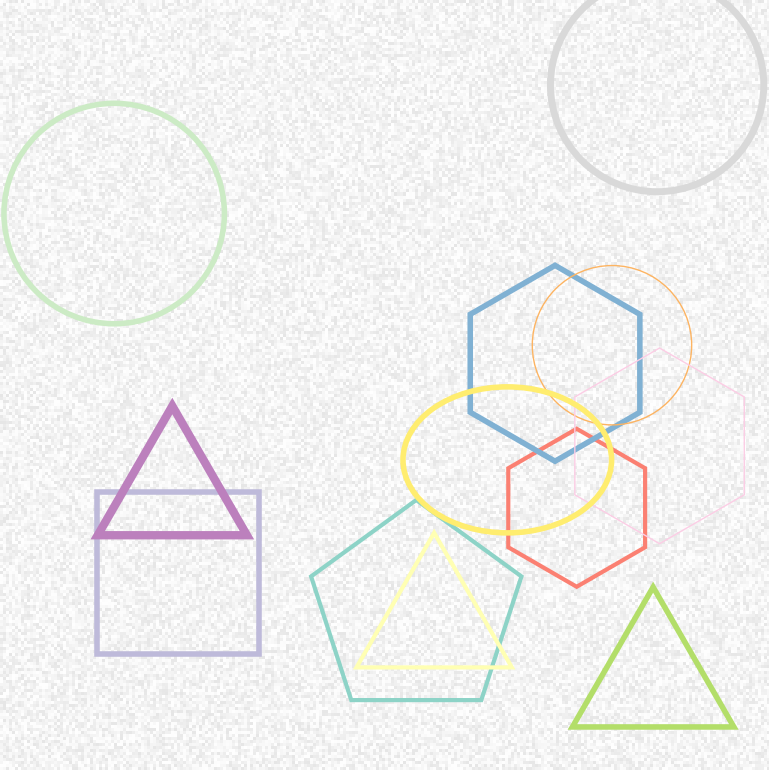[{"shape": "pentagon", "thickness": 1.5, "radius": 0.72, "center": [0.541, 0.207]}, {"shape": "triangle", "thickness": 1.5, "radius": 0.58, "center": [0.564, 0.191]}, {"shape": "square", "thickness": 2, "radius": 0.53, "center": [0.231, 0.256]}, {"shape": "hexagon", "thickness": 1.5, "radius": 0.51, "center": [0.749, 0.341]}, {"shape": "hexagon", "thickness": 2, "radius": 0.64, "center": [0.721, 0.528]}, {"shape": "circle", "thickness": 0.5, "radius": 0.52, "center": [0.795, 0.552]}, {"shape": "triangle", "thickness": 2, "radius": 0.61, "center": [0.848, 0.116]}, {"shape": "hexagon", "thickness": 0.5, "radius": 0.64, "center": [0.857, 0.421]}, {"shape": "circle", "thickness": 2.5, "radius": 0.69, "center": [0.853, 0.89]}, {"shape": "triangle", "thickness": 3, "radius": 0.56, "center": [0.224, 0.361]}, {"shape": "circle", "thickness": 2, "radius": 0.72, "center": [0.148, 0.723]}, {"shape": "oval", "thickness": 2, "radius": 0.68, "center": [0.659, 0.403]}]